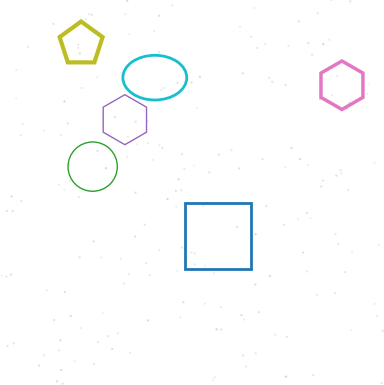[{"shape": "square", "thickness": 2, "radius": 0.42, "center": [0.566, 0.387]}, {"shape": "circle", "thickness": 1, "radius": 0.32, "center": [0.241, 0.567]}, {"shape": "hexagon", "thickness": 1, "radius": 0.32, "center": [0.324, 0.689]}, {"shape": "hexagon", "thickness": 2.5, "radius": 0.31, "center": [0.888, 0.779]}, {"shape": "pentagon", "thickness": 3, "radius": 0.29, "center": [0.211, 0.885]}, {"shape": "oval", "thickness": 2, "radius": 0.41, "center": [0.402, 0.798]}]